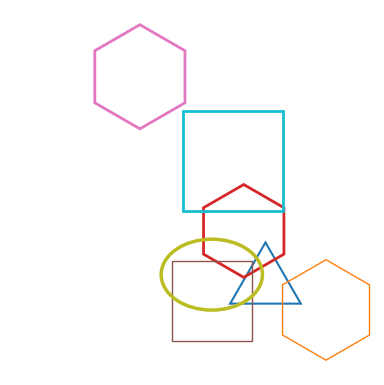[{"shape": "triangle", "thickness": 1.5, "radius": 0.53, "center": [0.69, 0.264]}, {"shape": "hexagon", "thickness": 1, "radius": 0.65, "center": [0.847, 0.195]}, {"shape": "hexagon", "thickness": 2, "radius": 0.6, "center": [0.633, 0.4]}, {"shape": "square", "thickness": 1, "radius": 0.52, "center": [0.551, 0.218]}, {"shape": "hexagon", "thickness": 2, "radius": 0.68, "center": [0.363, 0.801]}, {"shape": "oval", "thickness": 2.5, "radius": 0.66, "center": [0.55, 0.287]}, {"shape": "square", "thickness": 2, "radius": 0.65, "center": [0.605, 0.582]}]